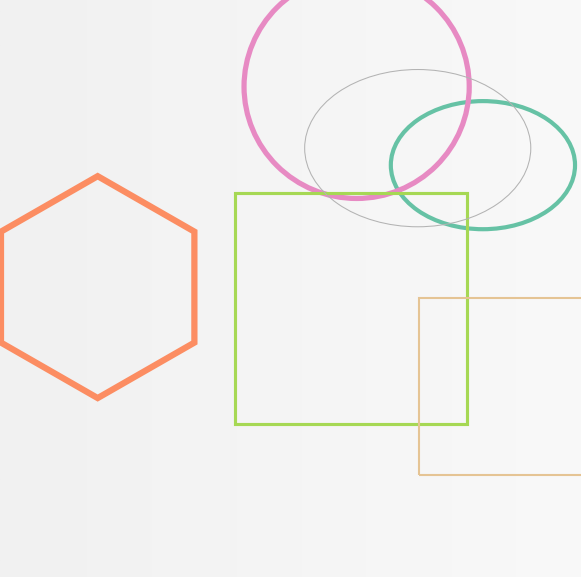[{"shape": "oval", "thickness": 2, "radius": 0.79, "center": [0.831, 0.713]}, {"shape": "hexagon", "thickness": 3, "radius": 0.96, "center": [0.168, 0.502]}, {"shape": "circle", "thickness": 2.5, "radius": 0.97, "center": [0.614, 0.849]}, {"shape": "square", "thickness": 1.5, "radius": 1.0, "center": [0.604, 0.465]}, {"shape": "square", "thickness": 1, "radius": 0.77, "center": [0.875, 0.33]}, {"shape": "oval", "thickness": 0.5, "radius": 0.97, "center": [0.719, 0.743]}]